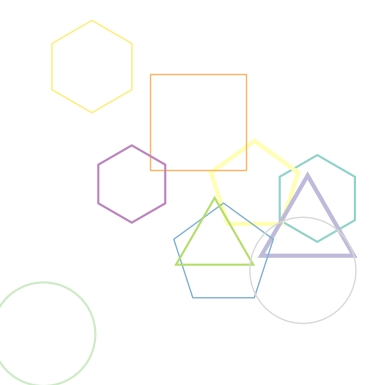[{"shape": "hexagon", "thickness": 1.5, "radius": 0.56, "center": [0.824, 0.484]}, {"shape": "pentagon", "thickness": 3, "radius": 0.6, "center": [0.661, 0.515]}, {"shape": "triangle", "thickness": 3, "radius": 0.69, "center": [0.799, 0.405]}, {"shape": "pentagon", "thickness": 1, "radius": 0.68, "center": [0.581, 0.337]}, {"shape": "square", "thickness": 1, "radius": 0.62, "center": [0.515, 0.683]}, {"shape": "triangle", "thickness": 1.5, "radius": 0.58, "center": [0.558, 0.37]}, {"shape": "circle", "thickness": 1, "radius": 0.69, "center": [0.787, 0.298]}, {"shape": "hexagon", "thickness": 1.5, "radius": 0.5, "center": [0.342, 0.522]}, {"shape": "circle", "thickness": 1.5, "radius": 0.67, "center": [0.113, 0.132]}, {"shape": "hexagon", "thickness": 1, "radius": 0.6, "center": [0.239, 0.827]}]